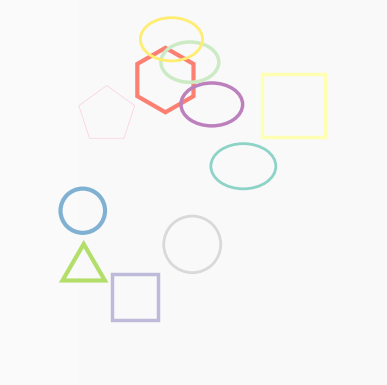[{"shape": "oval", "thickness": 2, "radius": 0.42, "center": [0.628, 0.568]}, {"shape": "square", "thickness": 2.5, "radius": 0.41, "center": [0.757, 0.726]}, {"shape": "square", "thickness": 2.5, "radius": 0.3, "center": [0.349, 0.228]}, {"shape": "hexagon", "thickness": 3, "radius": 0.42, "center": [0.427, 0.792]}, {"shape": "circle", "thickness": 3, "radius": 0.29, "center": [0.214, 0.453]}, {"shape": "triangle", "thickness": 3, "radius": 0.32, "center": [0.216, 0.303]}, {"shape": "pentagon", "thickness": 0.5, "radius": 0.38, "center": [0.276, 0.702]}, {"shape": "circle", "thickness": 2, "radius": 0.37, "center": [0.496, 0.365]}, {"shape": "oval", "thickness": 2.5, "radius": 0.4, "center": [0.547, 0.729]}, {"shape": "oval", "thickness": 2.5, "radius": 0.37, "center": [0.49, 0.839]}, {"shape": "oval", "thickness": 2, "radius": 0.4, "center": [0.442, 0.898]}]